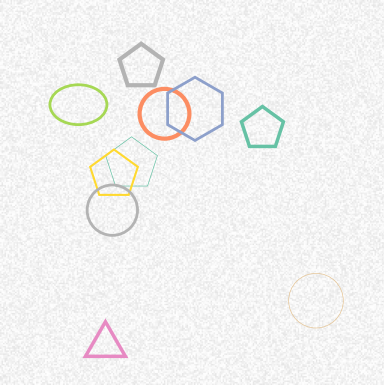[{"shape": "pentagon", "thickness": 0.5, "radius": 0.35, "center": [0.342, 0.574]}, {"shape": "pentagon", "thickness": 2.5, "radius": 0.29, "center": [0.682, 0.666]}, {"shape": "circle", "thickness": 3, "radius": 0.32, "center": [0.427, 0.704]}, {"shape": "hexagon", "thickness": 2, "radius": 0.41, "center": [0.507, 0.717]}, {"shape": "triangle", "thickness": 2.5, "radius": 0.3, "center": [0.274, 0.104]}, {"shape": "oval", "thickness": 2, "radius": 0.37, "center": [0.204, 0.728]}, {"shape": "pentagon", "thickness": 1.5, "radius": 0.33, "center": [0.296, 0.546]}, {"shape": "circle", "thickness": 0.5, "radius": 0.35, "center": [0.821, 0.219]}, {"shape": "pentagon", "thickness": 3, "radius": 0.3, "center": [0.367, 0.827]}, {"shape": "circle", "thickness": 2, "radius": 0.33, "center": [0.292, 0.454]}]